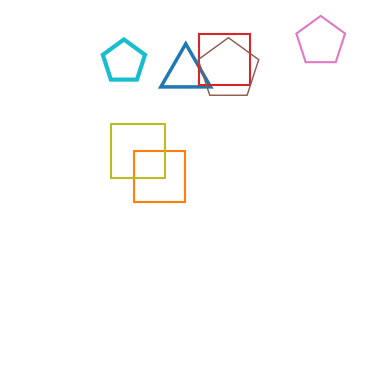[{"shape": "triangle", "thickness": 2.5, "radius": 0.37, "center": [0.482, 0.812]}, {"shape": "square", "thickness": 1.5, "radius": 0.33, "center": [0.414, 0.542]}, {"shape": "square", "thickness": 1.5, "radius": 0.33, "center": [0.583, 0.846]}, {"shape": "pentagon", "thickness": 1, "radius": 0.41, "center": [0.593, 0.819]}, {"shape": "pentagon", "thickness": 1.5, "radius": 0.33, "center": [0.833, 0.892]}, {"shape": "square", "thickness": 1.5, "radius": 0.35, "center": [0.359, 0.608]}, {"shape": "pentagon", "thickness": 3, "radius": 0.29, "center": [0.322, 0.84]}]